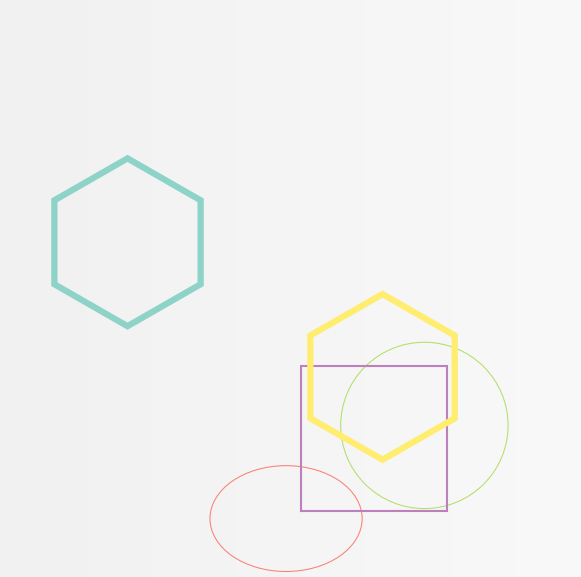[{"shape": "hexagon", "thickness": 3, "radius": 0.73, "center": [0.219, 0.58]}, {"shape": "oval", "thickness": 0.5, "radius": 0.65, "center": [0.492, 0.101]}, {"shape": "circle", "thickness": 0.5, "radius": 0.72, "center": [0.73, 0.263]}, {"shape": "square", "thickness": 1, "radius": 0.63, "center": [0.644, 0.241]}, {"shape": "hexagon", "thickness": 3, "radius": 0.72, "center": [0.658, 0.347]}]